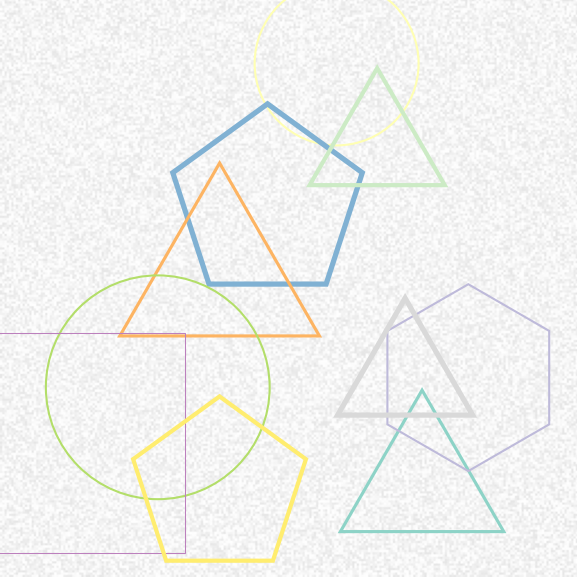[{"shape": "triangle", "thickness": 1.5, "radius": 0.82, "center": [0.731, 0.16]}, {"shape": "circle", "thickness": 1, "radius": 0.71, "center": [0.583, 0.889]}, {"shape": "hexagon", "thickness": 1, "radius": 0.81, "center": [0.811, 0.345]}, {"shape": "pentagon", "thickness": 2.5, "radius": 0.86, "center": [0.463, 0.647]}, {"shape": "triangle", "thickness": 1.5, "radius": 1.0, "center": [0.38, 0.517]}, {"shape": "circle", "thickness": 1, "radius": 0.97, "center": [0.273, 0.328]}, {"shape": "triangle", "thickness": 2.5, "radius": 0.67, "center": [0.702, 0.348]}, {"shape": "square", "thickness": 0.5, "radius": 0.95, "center": [0.131, 0.232]}, {"shape": "triangle", "thickness": 2, "radius": 0.68, "center": [0.653, 0.746]}, {"shape": "pentagon", "thickness": 2, "radius": 0.79, "center": [0.38, 0.155]}]